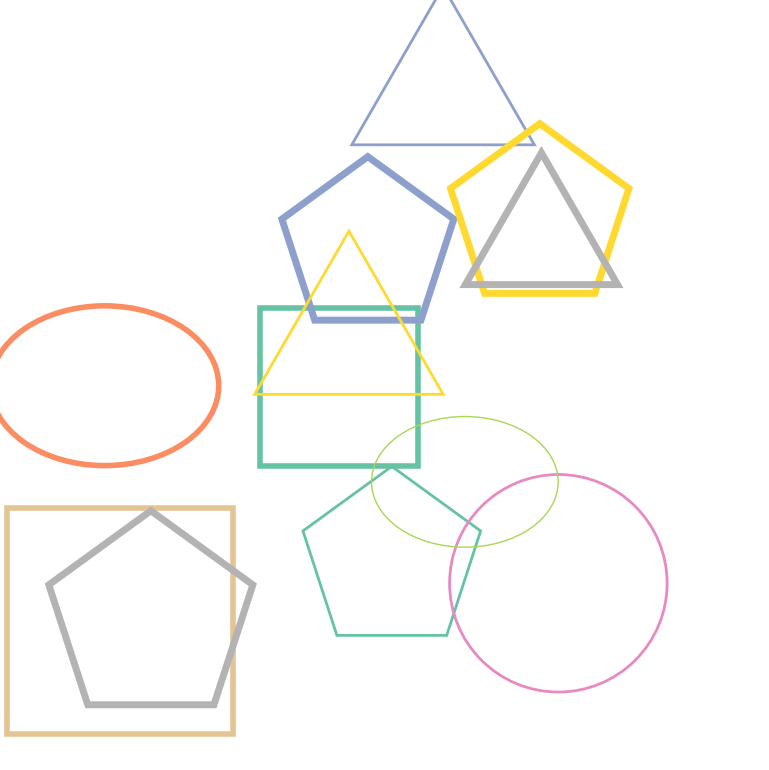[{"shape": "pentagon", "thickness": 1, "radius": 0.61, "center": [0.509, 0.273]}, {"shape": "square", "thickness": 2, "radius": 0.51, "center": [0.44, 0.497]}, {"shape": "oval", "thickness": 2, "radius": 0.74, "center": [0.136, 0.499]}, {"shape": "pentagon", "thickness": 2.5, "radius": 0.59, "center": [0.478, 0.679]}, {"shape": "triangle", "thickness": 1, "radius": 0.68, "center": [0.575, 0.88]}, {"shape": "circle", "thickness": 1, "radius": 0.71, "center": [0.725, 0.242]}, {"shape": "oval", "thickness": 0.5, "radius": 0.61, "center": [0.604, 0.374]}, {"shape": "triangle", "thickness": 1, "radius": 0.71, "center": [0.453, 0.559]}, {"shape": "pentagon", "thickness": 2.5, "radius": 0.61, "center": [0.701, 0.718]}, {"shape": "square", "thickness": 2, "radius": 0.73, "center": [0.156, 0.193]}, {"shape": "triangle", "thickness": 2.5, "radius": 0.57, "center": [0.703, 0.687]}, {"shape": "pentagon", "thickness": 2.5, "radius": 0.7, "center": [0.196, 0.197]}]